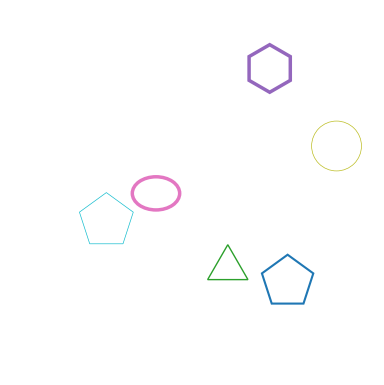[{"shape": "pentagon", "thickness": 1.5, "radius": 0.35, "center": [0.747, 0.268]}, {"shape": "triangle", "thickness": 1, "radius": 0.3, "center": [0.592, 0.304]}, {"shape": "hexagon", "thickness": 2.5, "radius": 0.31, "center": [0.701, 0.822]}, {"shape": "oval", "thickness": 2.5, "radius": 0.31, "center": [0.405, 0.498]}, {"shape": "circle", "thickness": 0.5, "radius": 0.32, "center": [0.874, 0.621]}, {"shape": "pentagon", "thickness": 0.5, "radius": 0.37, "center": [0.276, 0.426]}]